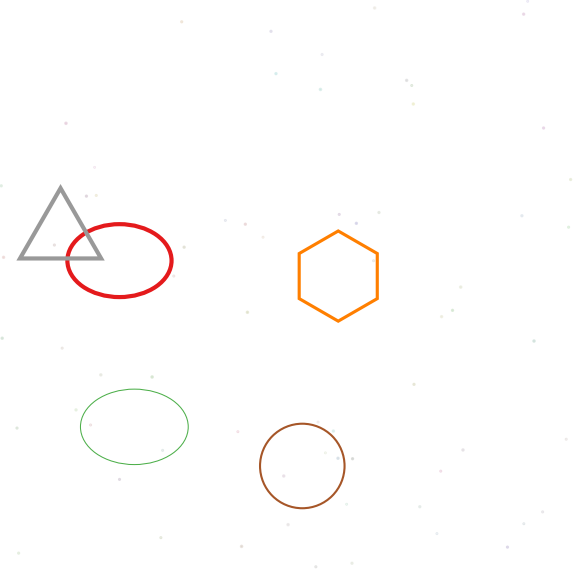[{"shape": "oval", "thickness": 2, "radius": 0.45, "center": [0.207, 0.548]}, {"shape": "oval", "thickness": 0.5, "radius": 0.47, "center": [0.233, 0.26]}, {"shape": "hexagon", "thickness": 1.5, "radius": 0.39, "center": [0.586, 0.521]}, {"shape": "circle", "thickness": 1, "radius": 0.37, "center": [0.523, 0.192]}, {"shape": "triangle", "thickness": 2, "radius": 0.41, "center": [0.105, 0.592]}]